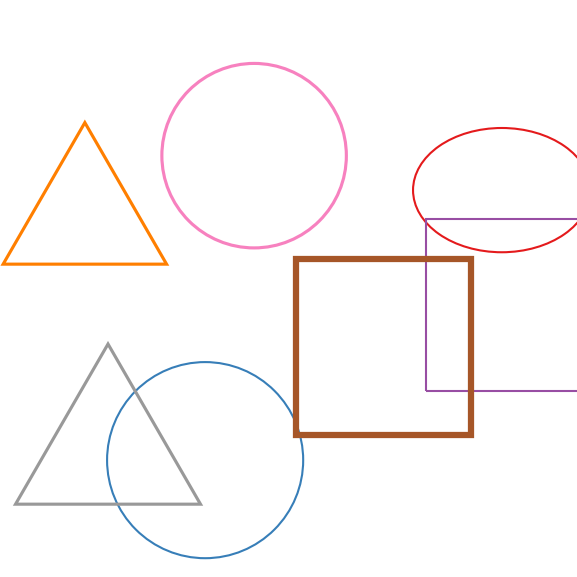[{"shape": "oval", "thickness": 1, "radius": 0.77, "center": [0.869, 0.67]}, {"shape": "circle", "thickness": 1, "radius": 0.85, "center": [0.355, 0.202]}, {"shape": "square", "thickness": 1, "radius": 0.74, "center": [0.887, 0.471]}, {"shape": "triangle", "thickness": 1.5, "radius": 0.82, "center": [0.147, 0.623]}, {"shape": "square", "thickness": 3, "radius": 0.76, "center": [0.664, 0.398]}, {"shape": "circle", "thickness": 1.5, "radius": 0.8, "center": [0.44, 0.73]}, {"shape": "triangle", "thickness": 1.5, "radius": 0.92, "center": [0.187, 0.219]}]